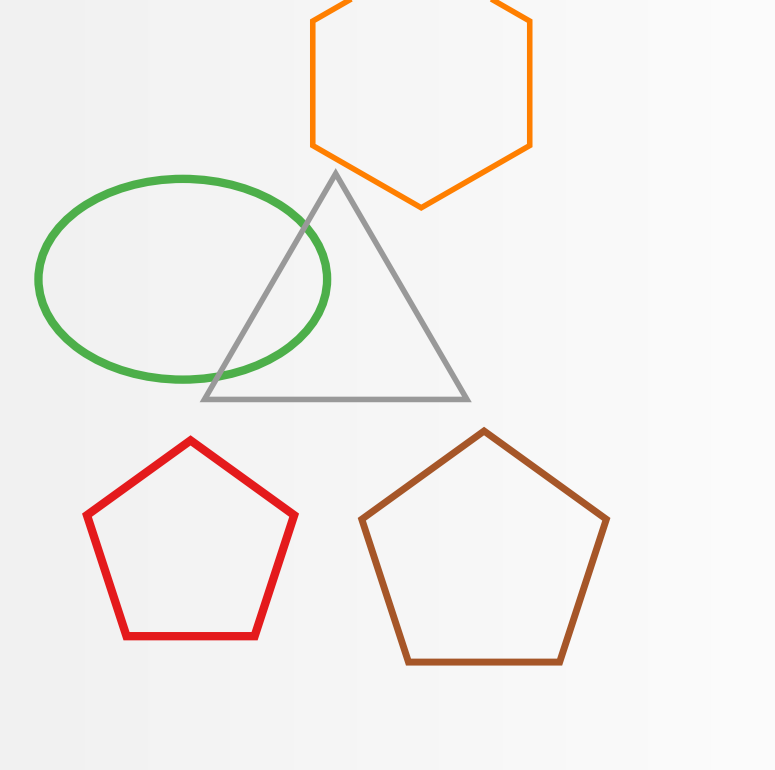[{"shape": "pentagon", "thickness": 3, "radius": 0.7, "center": [0.246, 0.287]}, {"shape": "oval", "thickness": 3, "radius": 0.93, "center": [0.236, 0.637]}, {"shape": "hexagon", "thickness": 2, "radius": 0.81, "center": [0.544, 0.892]}, {"shape": "pentagon", "thickness": 2.5, "radius": 0.83, "center": [0.625, 0.274]}, {"shape": "triangle", "thickness": 2, "radius": 0.98, "center": [0.433, 0.579]}]